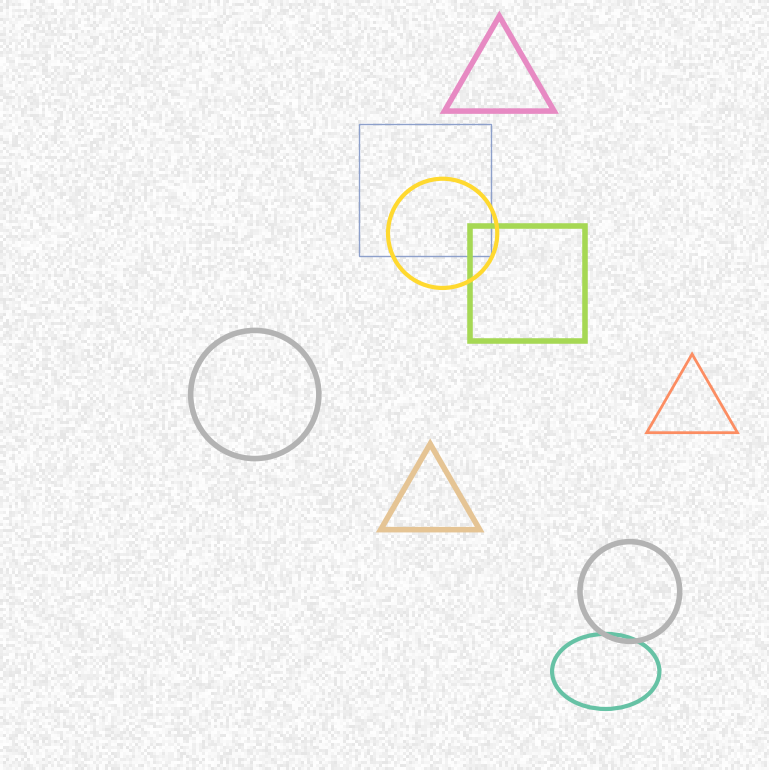[{"shape": "oval", "thickness": 1.5, "radius": 0.35, "center": [0.787, 0.128]}, {"shape": "triangle", "thickness": 1, "radius": 0.34, "center": [0.899, 0.472]}, {"shape": "square", "thickness": 0.5, "radius": 0.43, "center": [0.552, 0.753]}, {"shape": "triangle", "thickness": 2, "radius": 0.41, "center": [0.648, 0.897]}, {"shape": "square", "thickness": 2, "radius": 0.37, "center": [0.685, 0.632]}, {"shape": "circle", "thickness": 1.5, "radius": 0.35, "center": [0.575, 0.697]}, {"shape": "triangle", "thickness": 2, "radius": 0.37, "center": [0.559, 0.349]}, {"shape": "circle", "thickness": 2, "radius": 0.42, "center": [0.331, 0.488]}, {"shape": "circle", "thickness": 2, "radius": 0.32, "center": [0.818, 0.232]}]